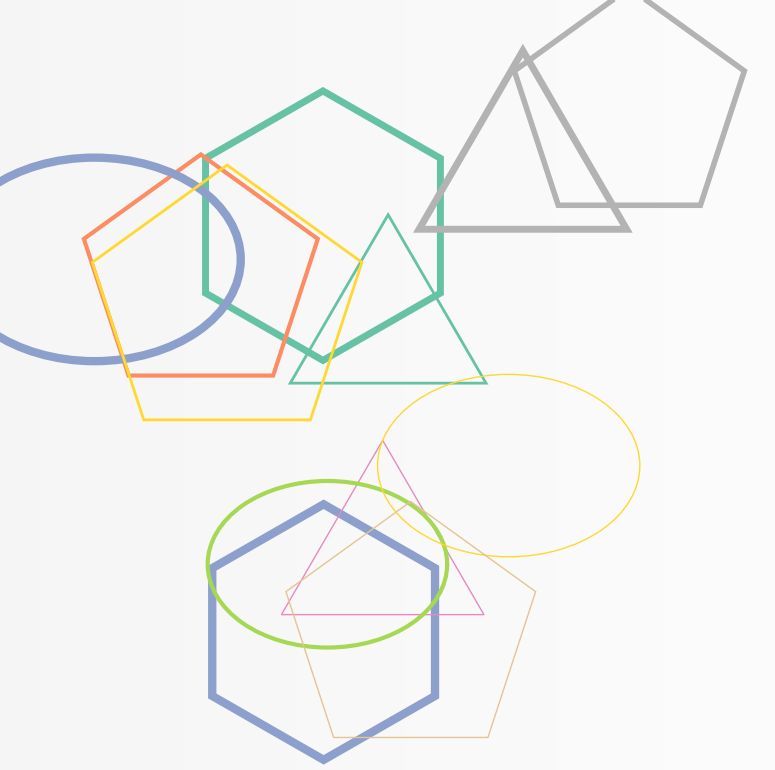[{"shape": "hexagon", "thickness": 2.5, "radius": 0.87, "center": [0.417, 0.707]}, {"shape": "triangle", "thickness": 1, "radius": 0.73, "center": [0.501, 0.575]}, {"shape": "pentagon", "thickness": 1.5, "radius": 0.79, "center": [0.259, 0.641]}, {"shape": "oval", "thickness": 3, "radius": 0.94, "center": [0.122, 0.663]}, {"shape": "hexagon", "thickness": 3, "radius": 0.83, "center": [0.418, 0.179]}, {"shape": "triangle", "thickness": 0.5, "radius": 0.75, "center": [0.494, 0.277]}, {"shape": "oval", "thickness": 1.5, "radius": 0.77, "center": [0.422, 0.267]}, {"shape": "oval", "thickness": 0.5, "radius": 0.85, "center": [0.656, 0.395]}, {"shape": "pentagon", "thickness": 1, "radius": 0.91, "center": [0.293, 0.603]}, {"shape": "pentagon", "thickness": 0.5, "radius": 0.85, "center": [0.53, 0.179]}, {"shape": "pentagon", "thickness": 2, "radius": 0.78, "center": [0.812, 0.86]}, {"shape": "triangle", "thickness": 2.5, "radius": 0.77, "center": [0.675, 0.78]}]